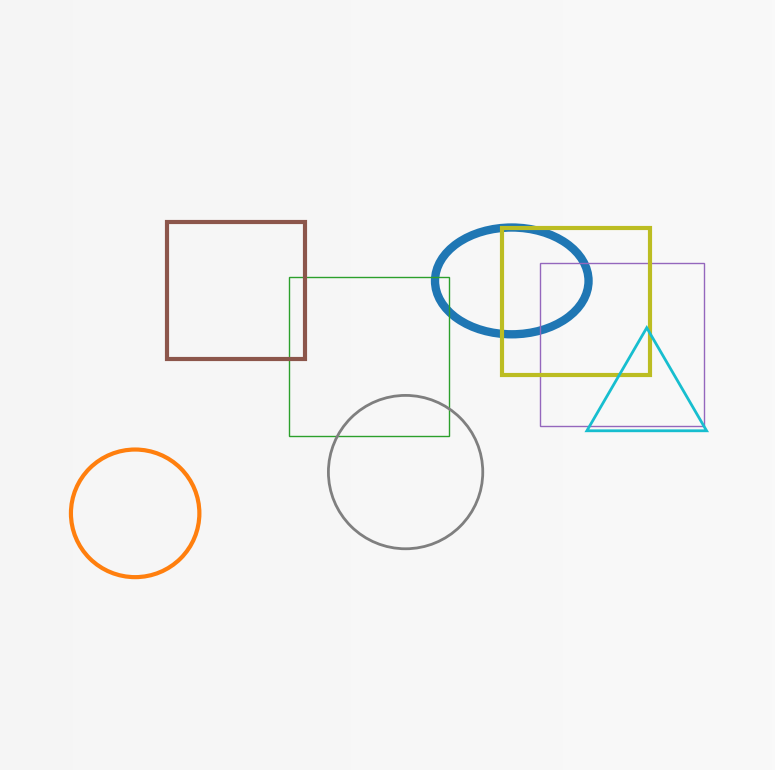[{"shape": "oval", "thickness": 3, "radius": 0.5, "center": [0.66, 0.635]}, {"shape": "circle", "thickness": 1.5, "radius": 0.41, "center": [0.174, 0.333]}, {"shape": "square", "thickness": 0.5, "radius": 0.52, "center": [0.476, 0.537]}, {"shape": "square", "thickness": 0.5, "radius": 0.53, "center": [0.803, 0.553]}, {"shape": "square", "thickness": 1.5, "radius": 0.45, "center": [0.305, 0.623]}, {"shape": "circle", "thickness": 1, "radius": 0.5, "center": [0.523, 0.387]}, {"shape": "square", "thickness": 1.5, "radius": 0.48, "center": [0.743, 0.608]}, {"shape": "triangle", "thickness": 1, "radius": 0.45, "center": [0.835, 0.485]}]